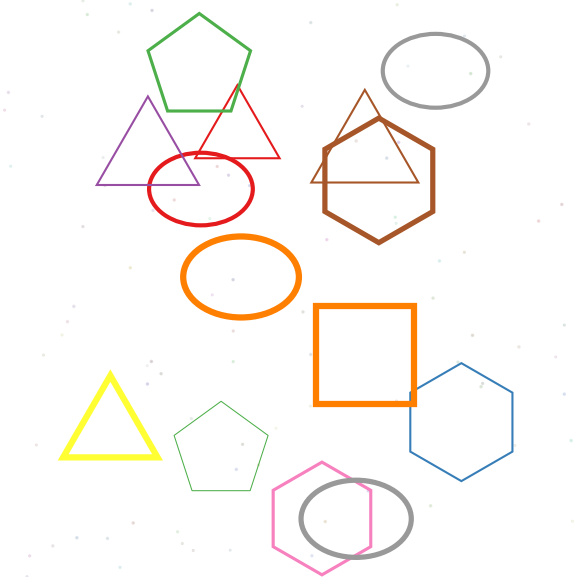[{"shape": "oval", "thickness": 2, "radius": 0.45, "center": [0.348, 0.672]}, {"shape": "triangle", "thickness": 1, "radius": 0.42, "center": [0.411, 0.767]}, {"shape": "hexagon", "thickness": 1, "radius": 0.51, "center": [0.799, 0.268]}, {"shape": "pentagon", "thickness": 1.5, "radius": 0.47, "center": [0.345, 0.882]}, {"shape": "pentagon", "thickness": 0.5, "radius": 0.43, "center": [0.383, 0.219]}, {"shape": "triangle", "thickness": 1, "radius": 0.51, "center": [0.256, 0.73]}, {"shape": "square", "thickness": 3, "radius": 0.43, "center": [0.632, 0.384]}, {"shape": "oval", "thickness": 3, "radius": 0.5, "center": [0.417, 0.52]}, {"shape": "triangle", "thickness": 3, "radius": 0.47, "center": [0.191, 0.254]}, {"shape": "triangle", "thickness": 1, "radius": 0.53, "center": [0.632, 0.737]}, {"shape": "hexagon", "thickness": 2.5, "radius": 0.54, "center": [0.656, 0.687]}, {"shape": "hexagon", "thickness": 1.5, "radius": 0.49, "center": [0.558, 0.101]}, {"shape": "oval", "thickness": 2, "radius": 0.46, "center": [0.754, 0.877]}, {"shape": "oval", "thickness": 2.5, "radius": 0.48, "center": [0.617, 0.101]}]